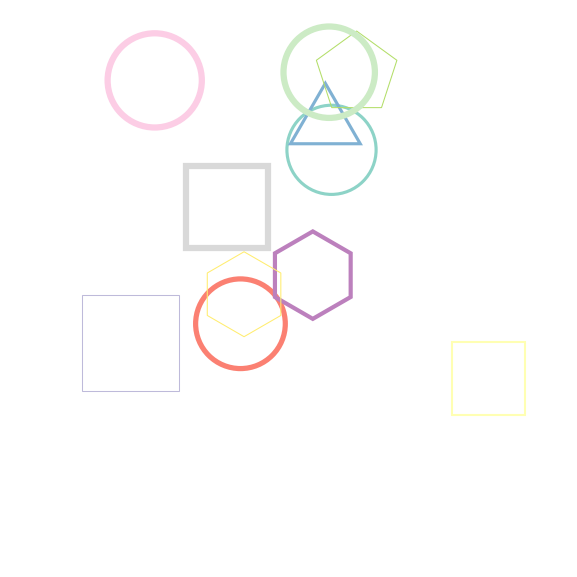[{"shape": "circle", "thickness": 1.5, "radius": 0.39, "center": [0.574, 0.74]}, {"shape": "square", "thickness": 1, "radius": 0.31, "center": [0.846, 0.344]}, {"shape": "square", "thickness": 0.5, "radius": 0.42, "center": [0.226, 0.405]}, {"shape": "circle", "thickness": 2.5, "radius": 0.39, "center": [0.416, 0.439]}, {"shape": "triangle", "thickness": 1.5, "radius": 0.35, "center": [0.563, 0.785]}, {"shape": "pentagon", "thickness": 0.5, "radius": 0.37, "center": [0.618, 0.872]}, {"shape": "circle", "thickness": 3, "radius": 0.41, "center": [0.268, 0.86]}, {"shape": "square", "thickness": 3, "radius": 0.36, "center": [0.393, 0.64]}, {"shape": "hexagon", "thickness": 2, "radius": 0.38, "center": [0.542, 0.523]}, {"shape": "circle", "thickness": 3, "radius": 0.4, "center": [0.57, 0.874]}, {"shape": "hexagon", "thickness": 0.5, "radius": 0.37, "center": [0.423, 0.49]}]